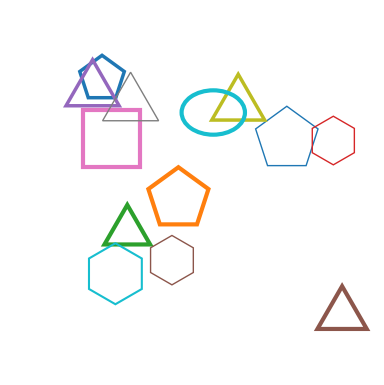[{"shape": "pentagon", "thickness": 2.5, "radius": 0.3, "center": [0.265, 0.795]}, {"shape": "pentagon", "thickness": 1, "radius": 0.43, "center": [0.745, 0.639]}, {"shape": "pentagon", "thickness": 3, "radius": 0.41, "center": [0.463, 0.484]}, {"shape": "triangle", "thickness": 3, "radius": 0.34, "center": [0.331, 0.399]}, {"shape": "hexagon", "thickness": 1, "radius": 0.32, "center": [0.866, 0.635]}, {"shape": "triangle", "thickness": 2.5, "radius": 0.4, "center": [0.24, 0.765]}, {"shape": "hexagon", "thickness": 1, "radius": 0.32, "center": [0.447, 0.324]}, {"shape": "triangle", "thickness": 3, "radius": 0.37, "center": [0.889, 0.183]}, {"shape": "square", "thickness": 3, "radius": 0.37, "center": [0.29, 0.64]}, {"shape": "triangle", "thickness": 1, "radius": 0.42, "center": [0.339, 0.728]}, {"shape": "triangle", "thickness": 2.5, "radius": 0.4, "center": [0.619, 0.728]}, {"shape": "oval", "thickness": 3, "radius": 0.41, "center": [0.554, 0.708]}, {"shape": "hexagon", "thickness": 1.5, "radius": 0.4, "center": [0.3, 0.289]}]